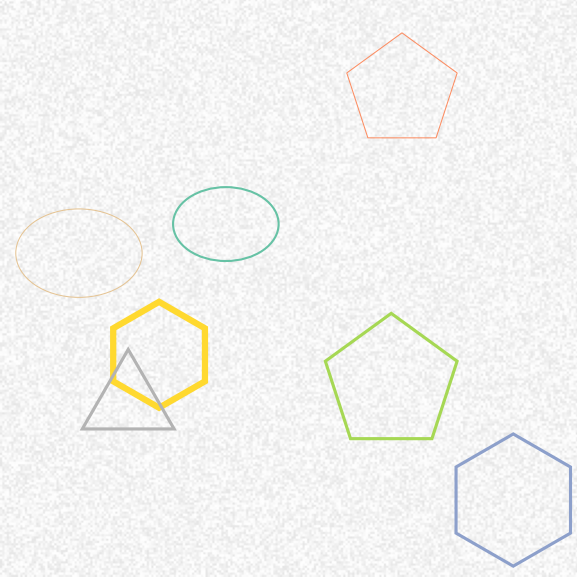[{"shape": "oval", "thickness": 1, "radius": 0.46, "center": [0.391, 0.611]}, {"shape": "pentagon", "thickness": 0.5, "radius": 0.5, "center": [0.696, 0.842]}, {"shape": "hexagon", "thickness": 1.5, "radius": 0.57, "center": [0.889, 0.133]}, {"shape": "pentagon", "thickness": 1.5, "radius": 0.6, "center": [0.677, 0.337]}, {"shape": "hexagon", "thickness": 3, "radius": 0.46, "center": [0.275, 0.385]}, {"shape": "oval", "thickness": 0.5, "radius": 0.55, "center": [0.137, 0.561]}, {"shape": "triangle", "thickness": 1.5, "radius": 0.46, "center": [0.222, 0.302]}]